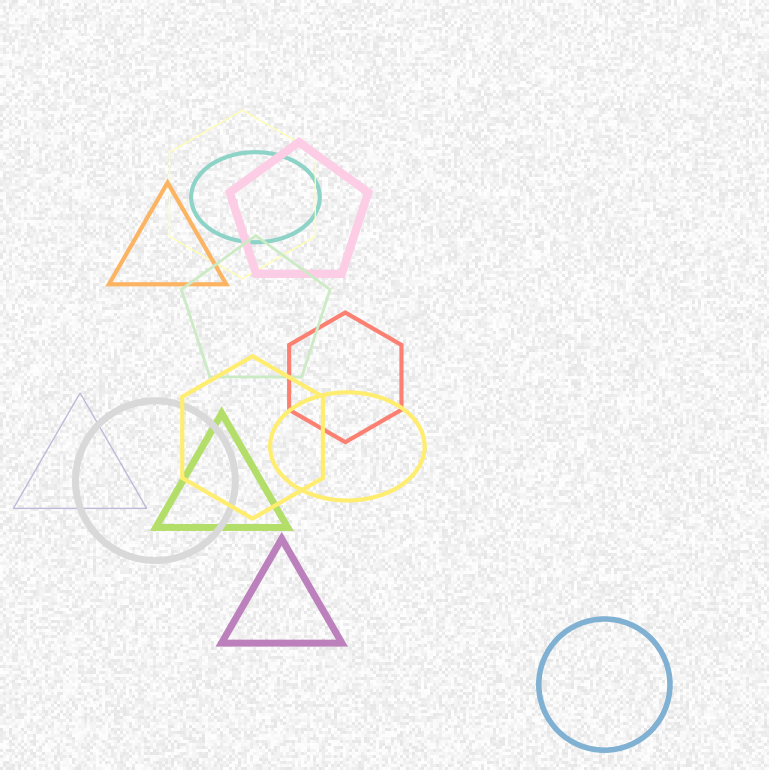[{"shape": "oval", "thickness": 1.5, "radius": 0.42, "center": [0.332, 0.744]}, {"shape": "hexagon", "thickness": 0.5, "radius": 0.55, "center": [0.315, 0.748]}, {"shape": "triangle", "thickness": 0.5, "radius": 0.5, "center": [0.104, 0.39]}, {"shape": "hexagon", "thickness": 1.5, "radius": 0.42, "center": [0.448, 0.51]}, {"shape": "circle", "thickness": 2, "radius": 0.43, "center": [0.785, 0.111]}, {"shape": "triangle", "thickness": 1.5, "radius": 0.44, "center": [0.218, 0.675]}, {"shape": "triangle", "thickness": 2.5, "radius": 0.49, "center": [0.288, 0.364]}, {"shape": "pentagon", "thickness": 3, "radius": 0.47, "center": [0.388, 0.721]}, {"shape": "circle", "thickness": 2.5, "radius": 0.52, "center": [0.202, 0.376]}, {"shape": "triangle", "thickness": 2.5, "radius": 0.45, "center": [0.366, 0.21]}, {"shape": "pentagon", "thickness": 1, "radius": 0.51, "center": [0.332, 0.593]}, {"shape": "oval", "thickness": 1.5, "radius": 0.5, "center": [0.451, 0.42]}, {"shape": "hexagon", "thickness": 1.5, "radius": 0.53, "center": [0.328, 0.432]}]